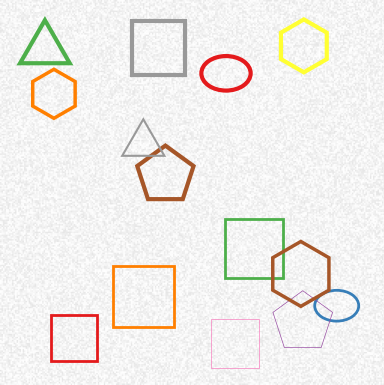[{"shape": "oval", "thickness": 3, "radius": 0.32, "center": [0.587, 0.81]}, {"shape": "square", "thickness": 2, "radius": 0.3, "center": [0.192, 0.122]}, {"shape": "oval", "thickness": 2, "radius": 0.29, "center": [0.875, 0.206]}, {"shape": "square", "thickness": 2, "radius": 0.38, "center": [0.66, 0.354]}, {"shape": "triangle", "thickness": 3, "radius": 0.37, "center": [0.117, 0.873]}, {"shape": "pentagon", "thickness": 0.5, "radius": 0.41, "center": [0.786, 0.163]}, {"shape": "hexagon", "thickness": 2.5, "radius": 0.32, "center": [0.14, 0.756]}, {"shape": "square", "thickness": 2, "radius": 0.39, "center": [0.373, 0.23]}, {"shape": "hexagon", "thickness": 3, "radius": 0.34, "center": [0.789, 0.881]}, {"shape": "pentagon", "thickness": 3, "radius": 0.38, "center": [0.43, 0.545]}, {"shape": "hexagon", "thickness": 2.5, "radius": 0.42, "center": [0.781, 0.289]}, {"shape": "square", "thickness": 0.5, "radius": 0.31, "center": [0.61, 0.108]}, {"shape": "square", "thickness": 3, "radius": 0.35, "center": [0.412, 0.875]}, {"shape": "triangle", "thickness": 1.5, "radius": 0.32, "center": [0.372, 0.627]}]